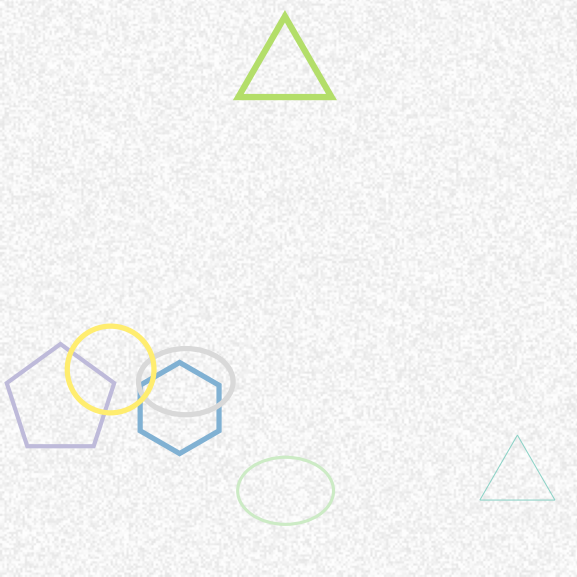[{"shape": "triangle", "thickness": 0.5, "radius": 0.38, "center": [0.896, 0.171]}, {"shape": "pentagon", "thickness": 2, "radius": 0.49, "center": [0.105, 0.306]}, {"shape": "hexagon", "thickness": 2.5, "radius": 0.39, "center": [0.311, 0.293]}, {"shape": "triangle", "thickness": 3, "radius": 0.47, "center": [0.493, 0.878]}, {"shape": "oval", "thickness": 2.5, "radius": 0.41, "center": [0.322, 0.338]}, {"shape": "oval", "thickness": 1.5, "radius": 0.41, "center": [0.495, 0.149]}, {"shape": "circle", "thickness": 2.5, "radius": 0.38, "center": [0.192, 0.359]}]